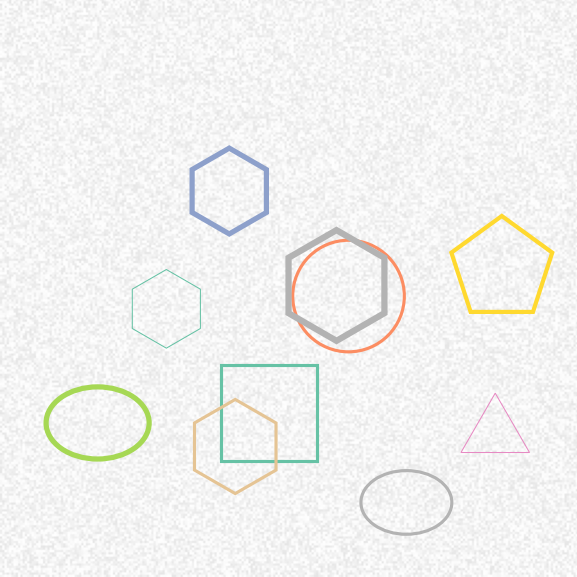[{"shape": "square", "thickness": 1.5, "radius": 0.42, "center": [0.466, 0.284]}, {"shape": "hexagon", "thickness": 0.5, "radius": 0.34, "center": [0.288, 0.464]}, {"shape": "circle", "thickness": 1.5, "radius": 0.48, "center": [0.604, 0.487]}, {"shape": "hexagon", "thickness": 2.5, "radius": 0.37, "center": [0.397, 0.668]}, {"shape": "triangle", "thickness": 0.5, "radius": 0.34, "center": [0.858, 0.25]}, {"shape": "oval", "thickness": 2.5, "radius": 0.45, "center": [0.169, 0.267]}, {"shape": "pentagon", "thickness": 2, "radius": 0.46, "center": [0.869, 0.533]}, {"shape": "hexagon", "thickness": 1.5, "radius": 0.41, "center": [0.407, 0.226]}, {"shape": "oval", "thickness": 1.5, "radius": 0.39, "center": [0.704, 0.129]}, {"shape": "hexagon", "thickness": 3, "radius": 0.48, "center": [0.583, 0.505]}]